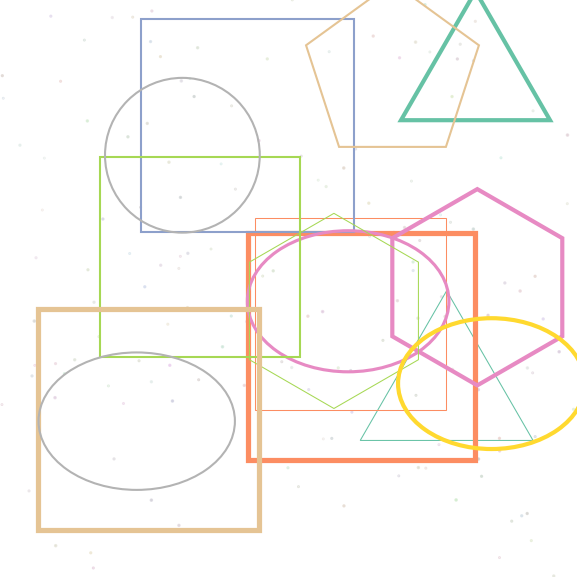[{"shape": "triangle", "thickness": 0.5, "radius": 0.86, "center": [0.773, 0.323]}, {"shape": "triangle", "thickness": 2, "radius": 0.74, "center": [0.823, 0.865]}, {"shape": "square", "thickness": 0.5, "radius": 0.83, "center": [0.607, 0.456]}, {"shape": "square", "thickness": 2.5, "radius": 0.98, "center": [0.626, 0.4]}, {"shape": "square", "thickness": 1, "radius": 0.92, "center": [0.428, 0.782]}, {"shape": "oval", "thickness": 1.5, "radius": 0.87, "center": [0.603, 0.477]}, {"shape": "hexagon", "thickness": 2, "radius": 0.85, "center": [0.826, 0.502]}, {"shape": "square", "thickness": 1, "radius": 0.86, "center": [0.346, 0.554]}, {"shape": "hexagon", "thickness": 0.5, "radius": 0.84, "center": [0.578, 0.461]}, {"shape": "oval", "thickness": 2, "radius": 0.81, "center": [0.851, 0.335]}, {"shape": "square", "thickness": 2.5, "radius": 0.95, "center": [0.257, 0.273]}, {"shape": "pentagon", "thickness": 1, "radius": 0.79, "center": [0.68, 0.872]}, {"shape": "circle", "thickness": 1, "radius": 0.67, "center": [0.316, 0.73]}, {"shape": "oval", "thickness": 1, "radius": 0.85, "center": [0.237, 0.27]}]